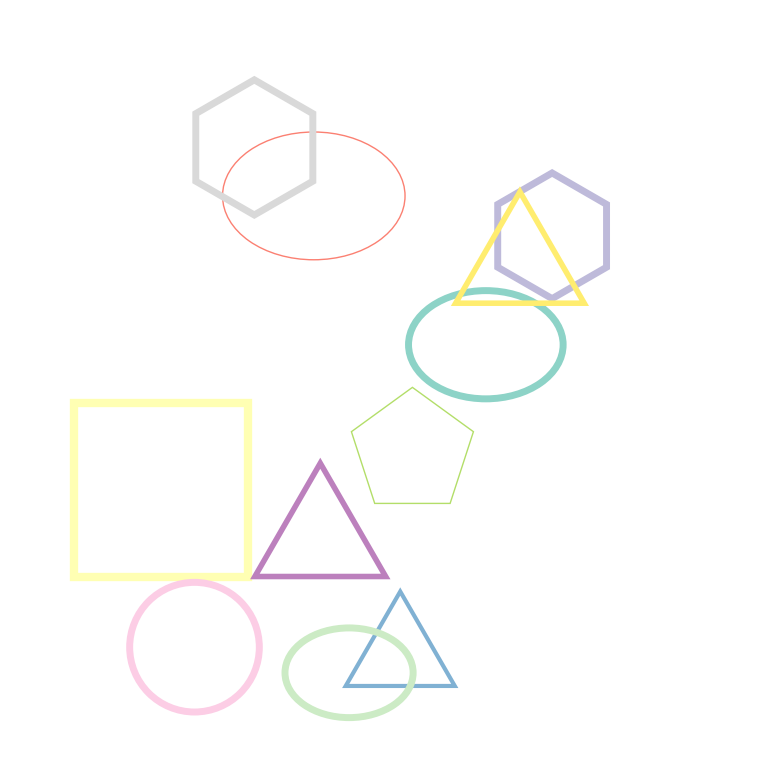[{"shape": "oval", "thickness": 2.5, "radius": 0.5, "center": [0.631, 0.552]}, {"shape": "square", "thickness": 3, "radius": 0.57, "center": [0.209, 0.364]}, {"shape": "hexagon", "thickness": 2.5, "radius": 0.41, "center": [0.717, 0.694]}, {"shape": "oval", "thickness": 0.5, "radius": 0.59, "center": [0.408, 0.746]}, {"shape": "triangle", "thickness": 1.5, "radius": 0.41, "center": [0.52, 0.15]}, {"shape": "pentagon", "thickness": 0.5, "radius": 0.42, "center": [0.536, 0.414]}, {"shape": "circle", "thickness": 2.5, "radius": 0.42, "center": [0.253, 0.16]}, {"shape": "hexagon", "thickness": 2.5, "radius": 0.44, "center": [0.33, 0.809]}, {"shape": "triangle", "thickness": 2, "radius": 0.49, "center": [0.416, 0.3]}, {"shape": "oval", "thickness": 2.5, "radius": 0.42, "center": [0.453, 0.126]}, {"shape": "triangle", "thickness": 2, "radius": 0.48, "center": [0.675, 0.654]}]